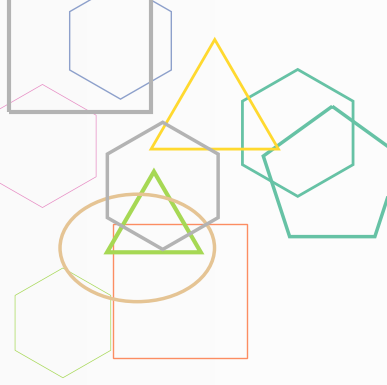[{"shape": "hexagon", "thickness": 2, "radius": 0.82, "center": [0.768, 0.655]}, {"shape": "pentagon", "thickness": 2.5, "radius": 0.94, "center": [0.857, 0.537]}, {"shape": "square", "thickness": 1, "radius": 0.87, "center": [0.464, 0.244]}, {"shape": "hexagon", "thickness": 1, "radius": 0.76, "center": [0.311, 0.894]}, {"shape": "hexagon", "thickness": 0.5, "radius": 0.8, "center": [0.11, 0.621]}, {"shape": "hexagon", "thickness": 0.5, "radius": 0.71, "center": [0.162, 0.161]}, {"shape": "triangle", "thickness": 3, "radius": 0.7, "center": [0.397, 0.415]}, {"shape": "triangle", "thickness": 2, "radius": 0.95, "center": [0.554, 0.708]}, {"shape": "oval", "thickness": 2.5, "radius": 1.0, "center": [0.354, 0.356]}, {"shape": "square", "thickness": 3, "radius": 0.92, "center": [0.207, 0.893]}, {"shape": "hexagon", "thickness": 2.5, "radius": 0.83, "center": [0.42, 0.517]}]